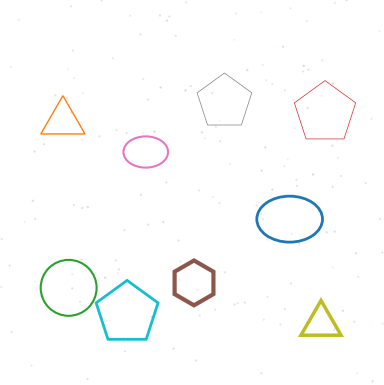[{"shape": "oval", "thickness": 2, "radius": 0.43, "center": [0.752, 0.431]}, {"shape": "triangle", "thickness": 1, "radius": 0.33, "center": [0.163, 0.685]}, {"shape": "circle", "thickness": 1.5, "radius": 0.36, "center": [0.178, 0.252]}, {"shape": "pentagon", "thickness": 0.5, "radius": 0.42, "center": [0.844, 0.707]}, {"shape": "hexagon", "thickness": 3, "radius": 0.29, "center": [0.504, 0.265]}, {"shape": "oval", "thickness": 1.5, "radius": 0.29, "center": [0.379, 0.605]}, {"shape": "pentagon", "thickness": 0.5, "radius": 0.37, "center": [0.583, 0.736]}, {"shape": "triangle", "thickness": 2.5, "radius": 0.3, "center": [0.834, 0.159]}, {"shape": "pentagon", "thickness": 2, "radius": 0.42, "center": [0.33, 0.187]}]